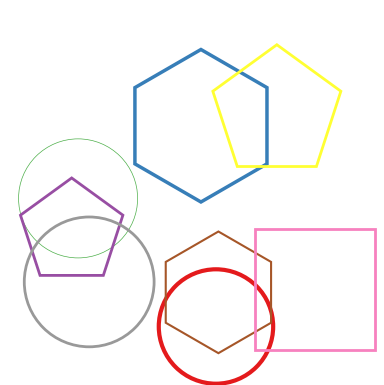[{"shape": "circle", "thickness": 3, "radius": 0.74, "center": [0.561, 0.152]}, {"shape": "hexagon", "thickness": 2.5, "radius": 0.99, "center": [0.522, 0.673]}, {"shape": "circle", "thickness": 0.5, "radius": 0.77, "center": [0.203, 0.485]}, {"shape": "pentagon", "thickness": 2, "radius": 0.7, "center": [0.186, 0.398]}, {"shape": "pentagon", "thickness": 2, "radius": 0.87, "center": [0.719, 0.709]}, {"shape": "hexagon", "thickness": 1.5, "radius": 0.79, "center": [0.567, 0.241]}, {"shape": "square", "thickness": 2, "radius": 0.78, "center": [0.819, 0.248]}, {"shape": "circle", "thickness": 2, "radius": 0.84, "center": [0.232, 0.268]}]